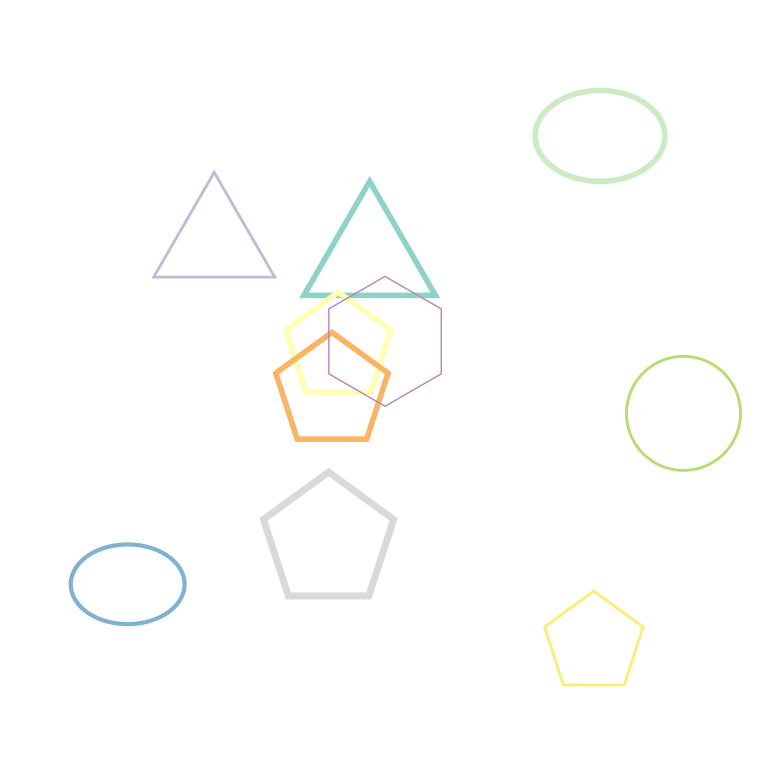[{"shape": "triangle", "thickness": 2, "radius": 0.49, "center": [0.48, 0.666]}, {"shape": "pentagon", "thickness": 2, "radius": 0.36, "center": [0.439, 0.549]}, {"shape": "triangle", "thickness": 1, "radius": 0.45, "center": [0.278, 0.685]}, {"shape": "oval", "thickness": 1.5, "radius": 0.37, "center": [0.166, 0.241]}, {"shape": "pentagon", "thickness": 2, "radius": 0.38, "center": [0.431, 0.492]}, {"shape": "circle", "thickness": 1, "radius": 0.37, "center": [0.888, 0.463]}, {"shape": "pentagon", "thickness": 2.5, "radius": 0.44, "center": [0.427, 0.298]}, {"shape": "hexagon", "thickness": 0.5, "radius": 0.42, "center": [0.5, 0.557]}, {"shape": "oval", "thickness": 2, "radius": 0.42, "center": [0.779, 0.823]}, {"shape": "pentagon", "thickness": 1, "radius": 0.34, "center": [0.771, 0.165]}]